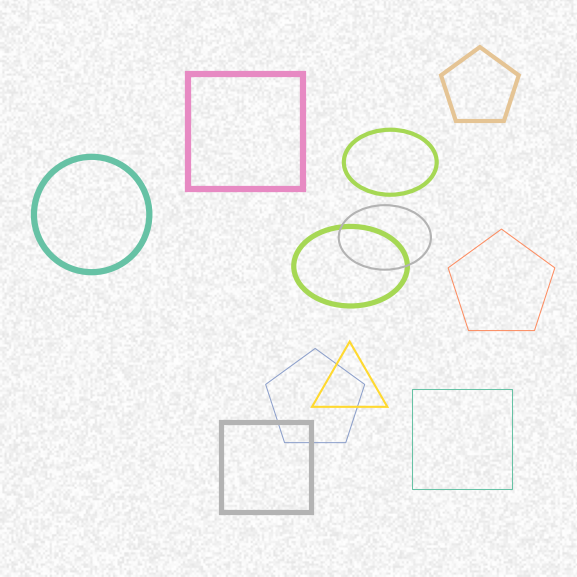[{"shape": "circle", "thickness": 3, "radius": 0.5, "center": [0.159, 0.628]}, {"shape": "square", "thickness": 0.5, "radius": 0.43, "center": [0.8, 0.239]}, {"shape": "pentagon", "thickness": 0.5, "radius": 0.49, "center": [0.868, 0.505]}, {"shape": "pentagon", "thickness": 0.5, "radius": 0.45, "center": [0.546, 0.306]}, {"shape": "square", "thickness": 3, "radius": 0.5, "center": [0.425, 0.771]}, {"shape": "oval", "thickness": 2.5, "radius": 0.49, "center": [0.607, 0.538]}, {"shape": "oval", "thickness": 2, "radius": 0.4, "center": [0.676, 0.718]}, {"shape": "triangle", "thickness": 1, "radius": 0.38, "center": [0.606, 0.332]}, {"shape": "pentagon", "thickness": 2, "radius": 0.35, "center": [0.831, 0.847]}, {"shape": "oval", "thickness": 1, "radius": 0.4, "center": [0.666, 0.588]}, {"shape": "square", "thickness": 2.5, "radius": 0.39, "center": [0.461, 0.191]}]